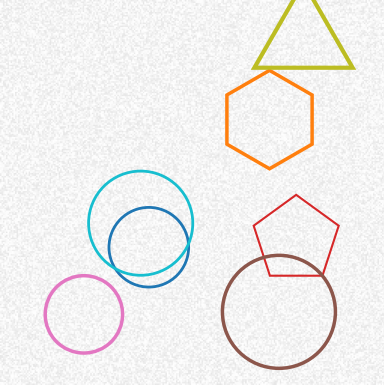[{"shape": "circle", "thickness": 2, "radius": 0.52, "center": [0.387, 0.358]}, {"shape": "hexagon", "thickness": 2.5, "radius": 0.64, "center": [0.7, 0.689]}, {"shape": "pentagon", "thickness": 1.5, "radius": 0.58, "center": [0.769, 0.378]}, {"shape": "circle", "thickness": 2.5, "radius": 0.73, "center": [0.724, 0.19]}, {"shape": "circle", "thickness": 2.5, "radius": 0.5, "center": [0.218, 0.183]}, {"shape": "triangle", "thickness": 3, "radius": 0.74, "center": [0.788, 0.898]}, {"shape": "circle", "thickness": 2, "radius": 0.68, "center": [0.365, 0.42]}]